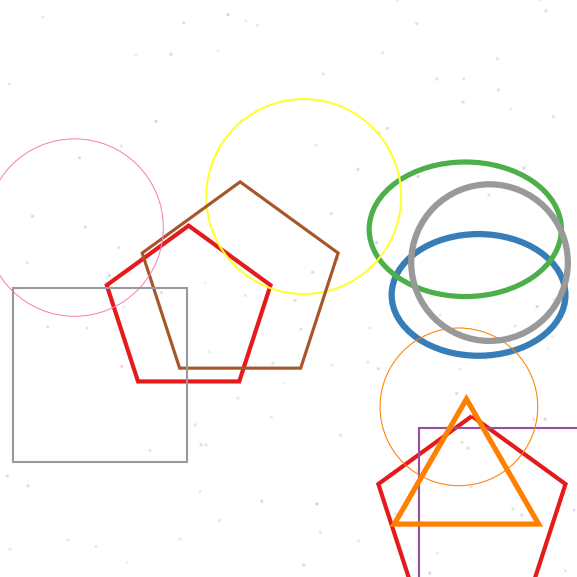[{"shape": "pentagon", "thickness": 2, "radius": 0.85, "center": [0.817, 0.108]}, {"shape": "pentagon", "thickness": 2, "radius": 0.75, "center": [0.327, 0.459]}, {"shape": "oval", "thickness": 3, "radius": 0.75, "center": [0.829, 0.488]}, {"shape": "oval", "thickness": 2.5, "radius": 0.83, "center": [0.806, 0.602]}, {"shape": "square", "thickness": 1, "radius": 0.75, "center": [0.876, 0.108]}, {"shape": "circle", "thickness": 0.5, "radius": 0.68, "center": [0.795, 0.295]}, {"shape": "triangle", "thickness": 2.5, "radius": 0.72, "center": [0.808, 0.164]}, {"shape": "circle", "thickness": 1, "radius": 0.84, "center": [0.526, 0.659]}, {"shape": "pentagon", "thickness": 1.5, "radius": 0.89, "center": [0.416, 0.506]}, {"shape": "circle", "thickness": 0.5, "radius": 0.77, "center": [0.129, 0.605]}, {"shape": "circle", "thickness": 3, "radius": 0.68, "center": [0.848, 0.544]}, {"shape": "square", "thickness": 1, "radius": 0.75, "center": [0.173, 0.35]}]